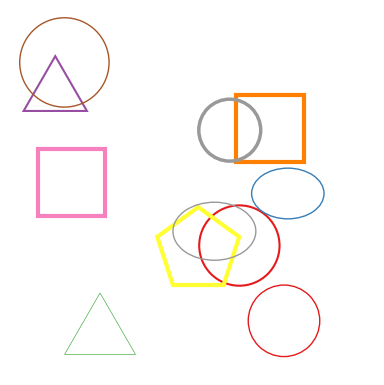[{"shape": "circle", "thickness": 1, "radius": 0.46, "center": [0.738, 0.167]}, {"shape": "circle", "thickness": 1.5, "radius": 0.52, "center": [0.622, 0.362]}, {"shape": "oval", "thickness": 1, "radius": 0.47, "center": [0.748, 0.497]}, {"shape": "triangle", "thickness": 0.5, "radius": 0.53, "center": [0.26, 0.133]}, {"shape": "triangle", "thickness": 1.5, "radius": 0.47, "center": [0.144, 0.759]}, {"shape": "square", "thickness": 3, "radius": 0.44, "center": [0.701, 0.667]}, {"shape": "pentagon", "thickness": 3, "radius": 0.56, "center": [0.515, 0.35]}, {"shape": "circle", "thickness": 1, "radius": 0.58, "center": [0.167, 0.838]}, {"shape": "square", "thickness": 3, "radius": 0.43, "center": [0.185, 0.525]}, {"shape": "oval", "thickness": 1, "radius": 0.54, "center": [0.557, 0.399]}, {"shape": "circle", "thickness": 2.5, "radius": 0.4, "center": [0.597, 0.662]}]